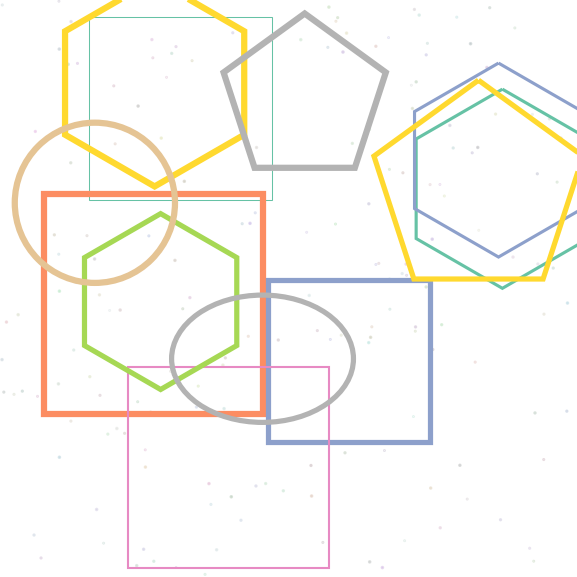[{"shape": "hexagon", "thickness": 1.5, "radius": 0.86, "center": [0.87, 0.672]}, {"shape": "square", "thickness": 0.5, "radius": 0.79, "center": [0.313, 0.81]}, {"shape": "square", "thickness": 3, "radius": 0.95, "center": [0.266, 0.473]}, {"shape": "hexagon", "thickness": 1.5, "radius": 0.84, "center": [0.863, 0.722]}, {"shape": "square", "thickness": 2.5, "radius": 0.7, "center": [0.604, 0.374]}, {"shape": "square", "thickness": 1, "radius": 0.87, "center": [0.396, 0.189]}, {"shape": "hexagon", "thickness": 2.5, "radius": 0.76, "center": [0.278, 0.477]}, {"shape": "pentagon", "thickness": 2.5, "radius": 0.95, "center": [0.829, 0.67]}, {"shape": "hexagon", "thickness": 3, "radius": 0.9, "center": [0.268, 0.855]}, {"shape": "circle", "thickness": 3, "radius": 0.69, "center": [0.164, 0.648]}, {"shape": "pentagon", "thickness": 3, "radius": 0.74, "center": [0.528, 0.828]}, {"shape": "oval", "thickness": 2.5, "radius": 0.79, "center": [0.455, 0.378]}]